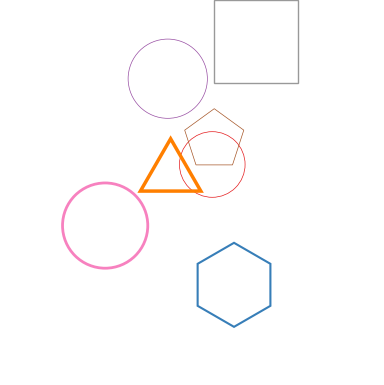[{"shape": "circle", "thickness": 0.5, "radius": 0.43, "center": [0.551, 0.573]}, {"shape": "hexagon", "thickness": 1.5, "radius": 0.55, "center": [0.608, 0.26]}, {"shape": "circle", "thickness": 0.5, "radius": 0.51, "center": [0.436, 0.796]}, {"shape": "triangle", "thickness": 2.5, "radius": 0.45, "center": [0.443, 0.549]}, {"shape": "pentagon", "thickness": 0.5, "radius": 0.4, "center": [0.556, 0.637]}, {"shape": "circle", "thickness": 2, "radius": 0.55, "center": [0.273, 0.414]}, {"shape": "square", "thickness": 1, "radius": 0.54, "center": [0.665, 0.892]}]